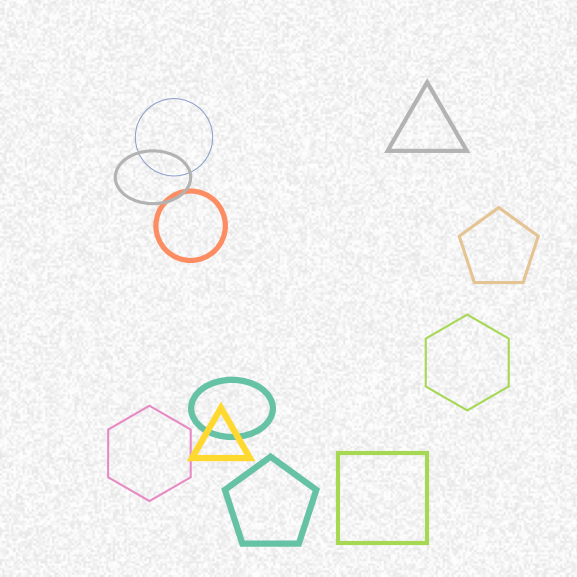[{"shape": "oval", "thickness": 3, "radius": 0.35, "center": [0.402, 0.292]}, {"shape": "pentagon", "thickness": 3, "radius": 0.42, "center": [0.469, 0.125]}, {"shape": "circle", "thickness": 2.5, "radius": 0.3, "center": [0.33, 0.608]}, {"shape": "circle", "thickness": 0.5, "radius": 0.33, "center": [0.301, 0.761]}, {"shape": "hexagon", "thickness": 1, "radius": 0.41, "center": [0.259, 0.214]}, {"shape": "hexagon", "thickness": 1, "radius": 0.41, "center": [0.809, 0.371]}, {"shape": "square", "thickness": 2, "radius": 0.39, "center": [0.662, 0.136]}, {"shape": "triangle", "thickness": 3, "radius": 0.29, "center": [0.383, 0.235]}, {"shape": "pentagon", "thickness": 1.5, "radius": 0.36, "center": [0.864, 0.568]}, {"shape": "oval", "thickness": 1.5, "radius": 0.33, "center": [0.265, 0.692]}, {"shape": "triangle", "thickness": 2, "radius": 0.4, "center": [0.74, 0.777]}]